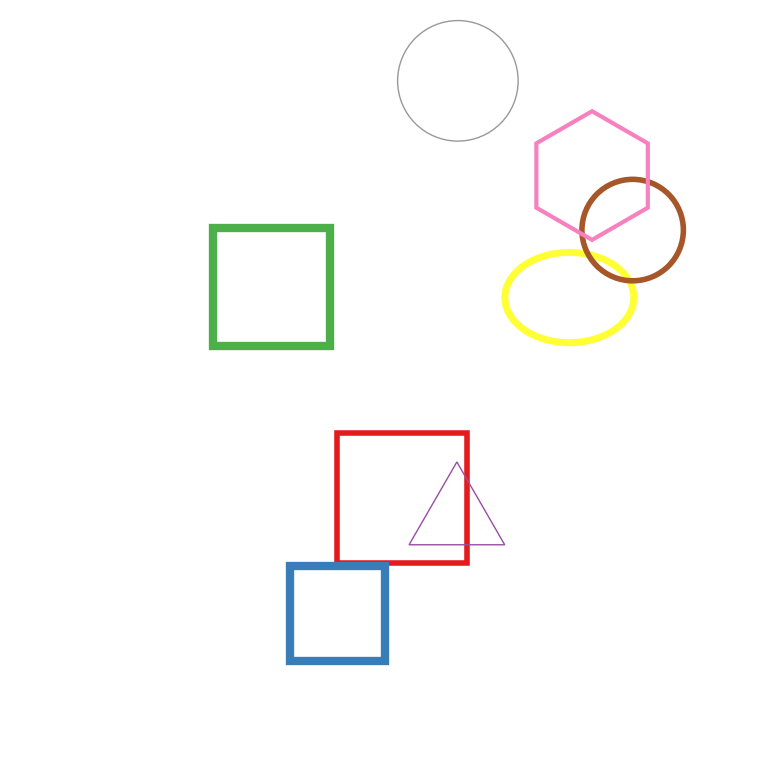[{"shape": "square", "thickness": 2, "radius": 0.42, "center": [0.522, 0.354]}, {"shape": "square", "thickness": 3, "radius": 0.31, "center": [0.439, 0.203]}, {"shape": "square", "thickness": 3, "radius": 0.38, "center": [0.353, 0.627]}, {"shape": "triangle", "thickness": 0.5, "radius": 0.36, "center": [0.593, 0.328]}, {"shape": "oval", "thickness": 2.5, "radius": 0.42, "center": [0.739, 0.614]}, {"shape": "circle", "thickness": 2, "radius": 0.33, "center": [0.822, 0.701]}, {"shape": "hexagon", "thickness": 1.5, "radius": 0.42, "center": [0.769, 0.772]}, {"shape": "circle", "thickness": 0.5, "radius": 0.39, "center": [0.595, 0.895]}]